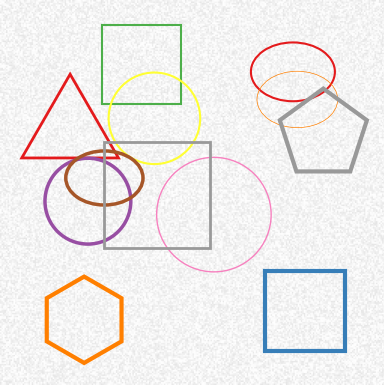[{"shape": "oval", "thickness": 1.5, "radius": 0.55, "center": [0.761, 0.813]}, {"shape": "triangle", "thickness": 2, "radius": 0.72, "center": [0.182, 0.662]}, {"shape": "square", "thickness": 3, "radius": 0.52, "center": [0.793, 0.191]}, {"shape": "square", "thickness": 1.5, "radius": 0.51, "center": [0.367, 0.833]}, {"shape": "circle", "thickness": 2.5, "radius": 0.56, "center": [0.228, 0.478]}, {"shape": "hexagon", "thickness": 3, "radius": 0.56, "center": [0.219, 0.169]}, {"shape": "oval", "thickness": 0.5, "radius": 0.52, "center": [0.772, 0.742]}, {"shape": "circle", "thickness": 1.5, "radius": 0.59, "center": [0.401, 0.693]}, {"shape": "oval", "thickness": 2.5, "radius": 0.5, "center": [0.271, 0.538]}, {"shape": "circle", "thickness": 1, "radius": 0.74, "center": [0.556, 0.443]}, {"shape": "square", "thickness": 2, "radius": 0.69, "center": [0.408, 0.493]}, {"shape": "pentagon", "thickness": 3, "radius": 0.59, "center": [0.84, 0.651]}]